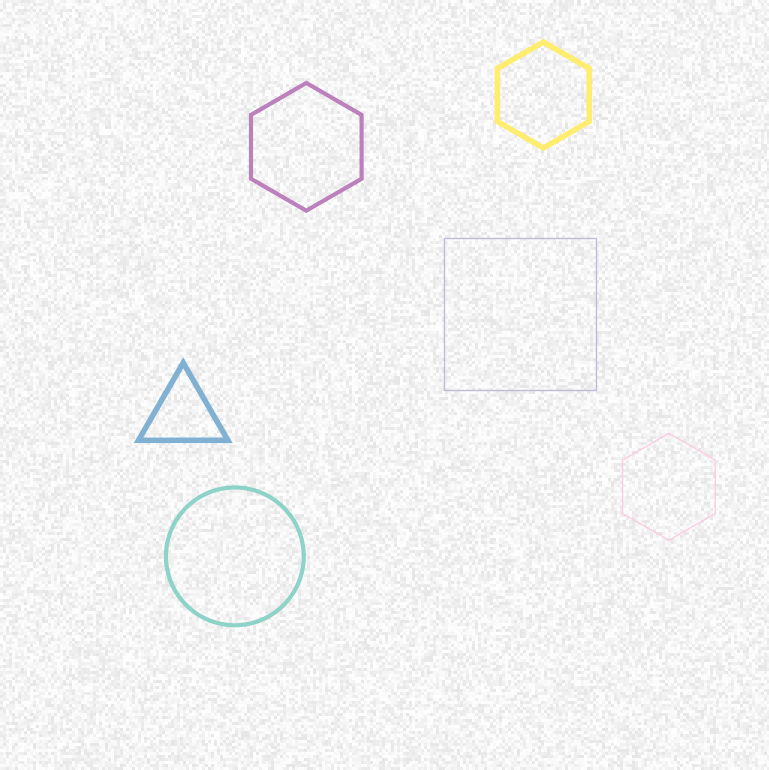[{"shape": "circle", "thickness": 1.5, "radius": 0.45, "center": [0.305, 0.277]}, {"shape": "square", "thickness": 0.5, "radius": 0.49, "center": [0.676, 0.592]}, {"shape": "triangle", "thickness": 2, "radius": 0.34, "center": [0.238, 0.462]}, {"shape": "hexagon", "thickness": 0.5, "radius": 0.35, "center": [0.869, 0.368]}, {"shape": "hexagon", "thickness": 1.5, "radius": 0.41, "center": [0.398, 0.809]}, {"shape": "hexagon", "thickness": 2, "radius": 0.34, "center": [0.706, 0.877]}]